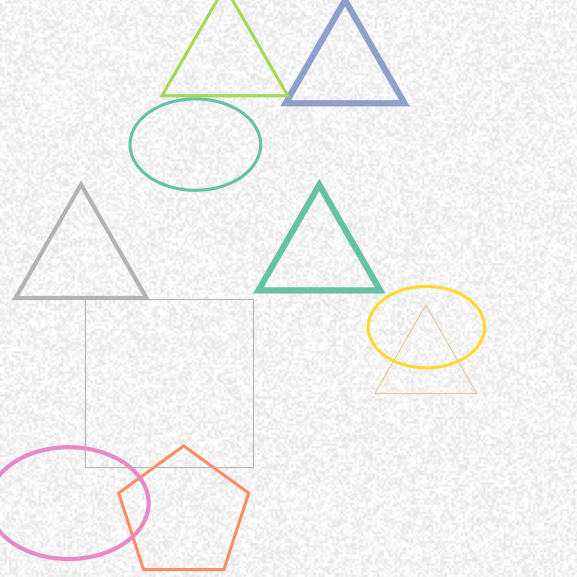[{"shape": "triangle", "thickness": 3, "radius": 0.61, "center": [0.553, 0.557]}, {"shape": "oval", "thickness": 1.5, "radius": 0.57, "center": [0.338, 0.749]}, {"shape": "pentagon", "thickness": 1.5, "radius": 0.59, "center": [0.318, 0.109]}, {"shape": "triangle", "thickness": 3, "radius": 0.59, "center": [0.597, 0.88]}, {"shape": "oval", "thickness": 2, "radius": 0.69, "center": [0.119, 0.128]}, {"shape": "triangle", "thickness": 1.5, "radius": 0.63, "center": [0.389, 0.896]}, {"shape": "oval", "thickness": 1.5, "radius": 0.5, "center": [0.738, 0.433]}, {"shape": "triangle", "thickness": 0.5, "radius": 0.51, "center": [0.737, 0.369]}, {"shape": "triangle", "thickness": 2, "radius": 0.65, "center": [0.14, 0.549]}, {"shape": "square", "thickness": 0.5, "radius": 0.73, "center": [0.292, 0.336]}]